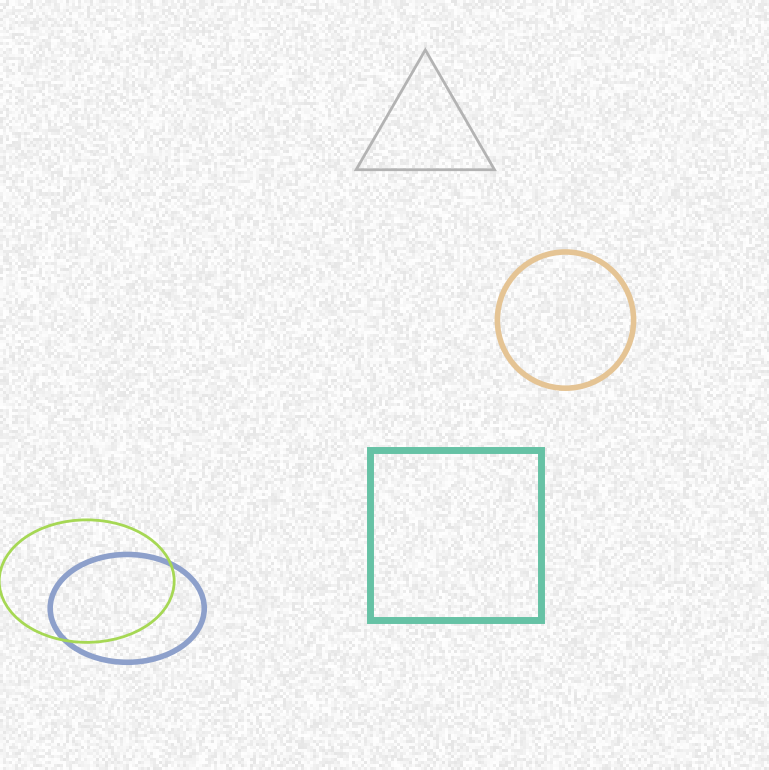[{"shape": "square", "thickness": 2.5, "radius": 0.55, "center": [0.591, 0.305]}, {"shape": "oval", "thickness": 2, "radius": 0.5, "center": [0.165, 0.21]}, {"shape": "oval", "thickness": 1, "radius": 0.57, "center": [0.113, 0.245]}, {"shape": "circle", "thickness": 2, "radius": 0.44, "center": [0.734, 0.584]}, {"shape": "triangle", "thickness": 1, "radius": 0.52, "center": [0.552, 0.831]}]